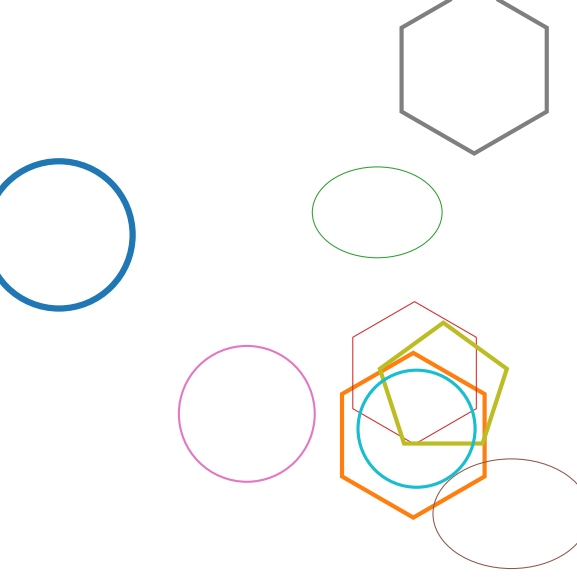[{"shape": "circle", "thickness": 3, "radius": 0.64, "center": [0.102, 0.592]}, {"shape": "hexagon", "thickness": 2, "radius": 0.71, "center": [0.716, 0.245]}, {"shape": "oval", "thickness": 0.5, "radius": 0.56, "center": [0.653, 0.631]}, {"shape": "hexagon", "thickness": 0.5, "radius": 0.62, "center": [0.718, 0.353]}, {"shape": "oval", "thickness": 0.5, "radius": 0.68, "center": [0.885, 0.11]}, {"shape": "circle", "thickness": 1, "radius": 0.59, "center": [0.427, 0.282]}, {"shape": "hexagon", "thickness": 2, "radius": 0.73, "center": [0.821, 0.878]}, {"shape": "pentagon", "thickness": 2, "radius": 0.58, "center": [0.768, 0.325]}, {"shape": "circle", "thickness": 1.5, "radius": 0.51, "center": [0.721, 0.257]}]